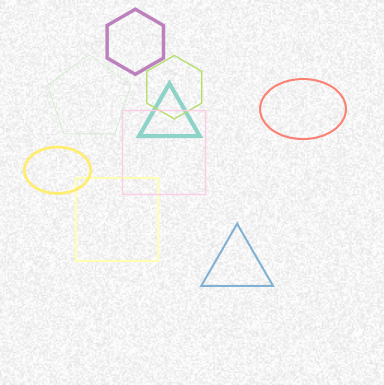[{"shape": "triangle", "thickness": 3, "radius": 0.45, "center": [0.44, 0.692]}, {"shape": "square", "thickness": 1.5, "radius": 0.53, "center": [0.304, 0.43]}, {"shape": "oval", "thickness": 1.5, "radius": 0.56, "center": [0.787, 0.717]}, {"shape": "triangle", "thickness": 1.5, "radius": 0.54, "center": [0.616, 0.311]}, {"shape": "hexagon", "thickness": 1, "radius": 0.41, "center": [0.453, 0.773]}, {"shape": "square", "thickness": 1, "radius": 0.54, "center": [0.425, 0.604]}, {"shape": "hexagon", "thickness": 2.5, "radius": 0.42, "center": [0.351, 0.892]}, {"shape": "pentagon", "thickness": 0.5, "radius": 0.57, "center": [0.232, 0.744]}, {"shape": "oval", "thickness": 2, "radius": 0.43, "center": [0.149, 0.558]}]